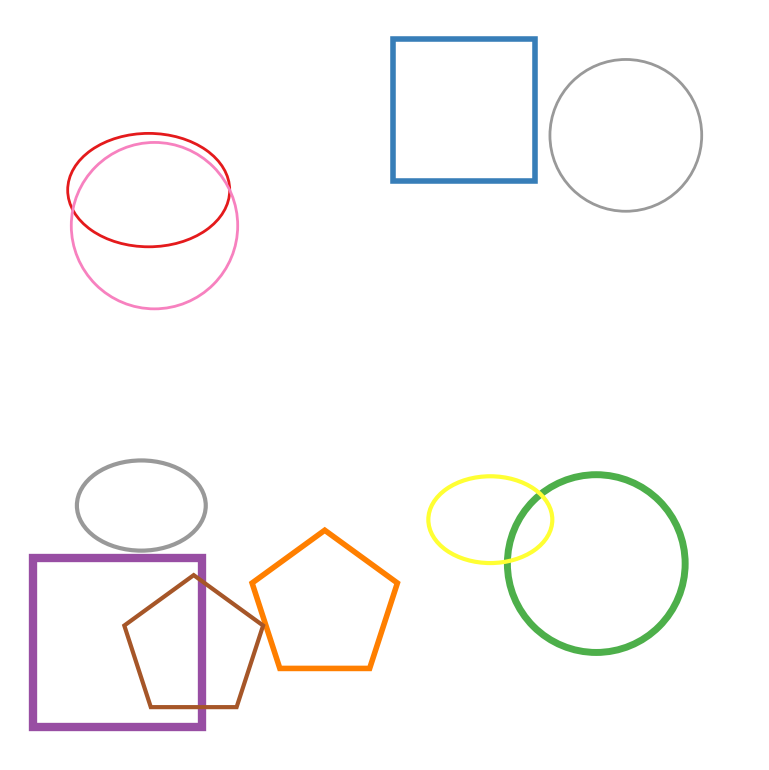[{"shape": "oval", "thickness": 1, "radius": 0.53, "center": [0.193, 0.753]}, {"shape": "square", "thickness": 2, "radius": 0.46, "center": [0.603, 0.857]}, {"shape": "circle", "thickness": 2.5, "radius": 0.58, "center": [0.774, 0.268]}, {"shape": "square", "thickness": 3, "radius": 0.55, "center": [0.152, 0.165]}, {"shape": "pentagon", "thickness": 2, "radius": 0.5, "center": [0.422, 0.212]}, {"shape": "oval", "thickness": 1.5, "radius": 0.4, "center": [0.637, 0.325]}, {"shape": "pentagon", "thickness": 1.5, "radius": 0.47, "center": [0.252, 0.158]}, {"shape": "circle", "thickness": 1, "radius": 0.54, "center": [0.201, 0.707]}, {"shape": "oval", "thickness": 1.5, "radius": 0.42, "center": [0.184, 0.343]}, {"shape": "circle", "thickness": 1, "radius": 0.49, "center": [0.813, 0.824]}]